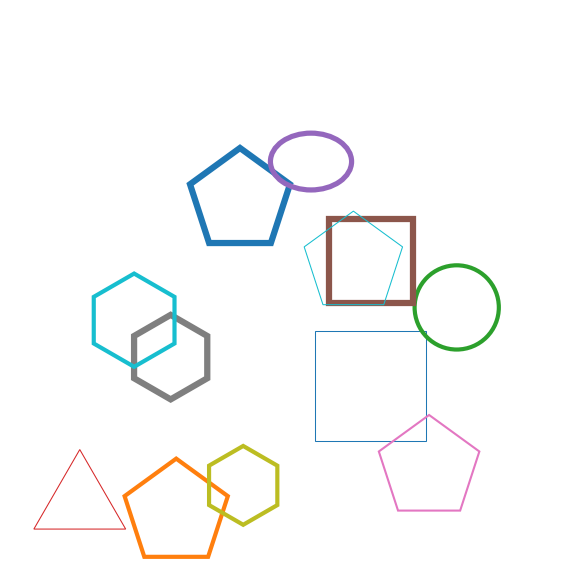[{"shape": "square", "thickness": 0.5, "radius": 0.48, "center": [0.642, 0.33]}, {"shape": "pentagon", "thickness": 3, "radius": 0.45, "center": [0.416, 0.652]}, {"shape": "pentagon", "thickness": 2, "radius": 0.47, "center": [0.305, 0.111]}, {"shape": "circle", "thickness": 2, "radius": 0.36, "center": [0.791, 0.467]}, {"shape": "triangle", "thickness": 0.5, "radius": 0.46, "center": [0.138, 0.129]}, {"shape": "oval", "thickness": 2.5, "radius": 0.35, "center": [0.539, 0.719]}, {"shape": "square", "thickness": 3, "radius": 0.36, "center": [0.643, 0.547]}, {"shape": "pentagon", "thickness": 1, "radius": 0.46, "center": [0.743, 0.189]}, {"shape": "hexagon", "thickness": 3, "radius": 0.37, "center": [0.296, 0.381]}, {"shape": "hexagon", "thickness": 2, "radius": 0.34, "center": [0.421, 0.159]}, {"shape": "hexagon", "thickness": 2, "radius": 0.4, "center": [0.232, 0.445]}, {"shape": "pentagon", "thickness": 0.5, "radius": 0.45, "center": [0.612, 0.544]}]